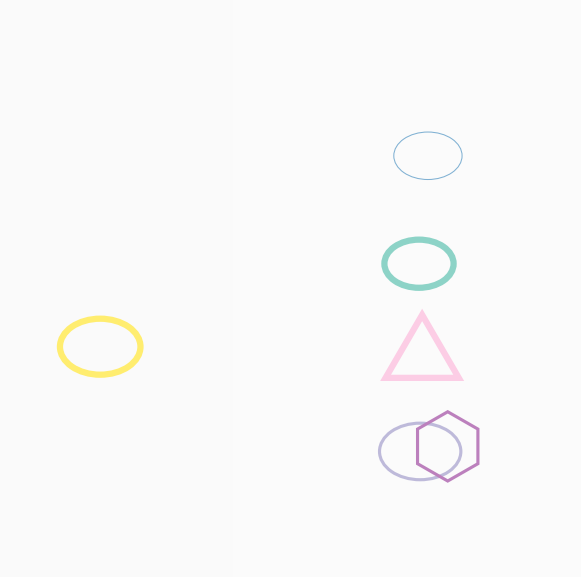[{"shape": "oval", "thickness": 3, "radius": 0.3, "center": [0.721, 0.542]}, {"shape": "oval", "thickness": 1.5, "radius": 0.35, "center": [0.723, 0.217]}, {"shape": "oval", "thickness": 0.5, "radius": 0.29, "center": [0.736, 0.729]}, {"shape": "triangle", "thickness": 3, "radius": 0.36, "center": [0.726, 0.381]}, {"shape": "hexagon", "thickness": 1.5, "radius": 0.3, "center": [0.77, 0.226]}, {"shape": "oval", "thickness": 3, "radius": 0.35, "center": [0.172, 0.399]}]